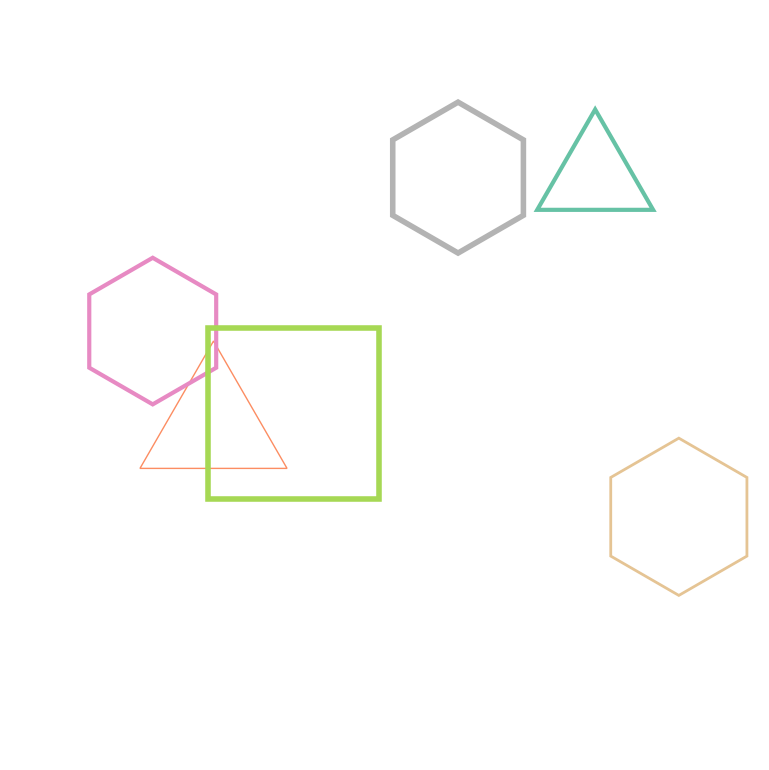[{"shape": "triangle", "thickness": 1.5, "radius": 0.43, "center": [0.773, 0.771]}, {"shape": "triangle", "thickness": 0.5, "radius": 0.55, "center": [0.277, 0.447]}, {"shape": "hexagon", "thickness": 1.5, "radius": 0.48, "center": [0.198, 0.57]}, {"shape": "square", "thickness": 2, "radius": 0.56, "center": [0.381, 0.463]}, {"shape": "hexagon", "thickness": 1, "radius": 0.51, "center": [0.882, 0.329]}, {"shape": "hexagon", "thickness": 2, "radius": 0.49, "center": [0.595, 0.769]}]